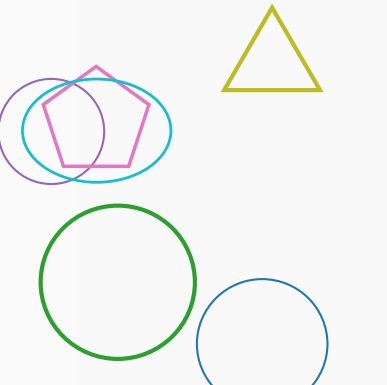[{"shape": "circle", "thickness": 1.5, "radius": 0.84, "center": [0.677, 0.107]}, {"shape": "circle", "thickness": 3, "radius": 1.0, "center": [0.304, 0.267]}, {"shape": "circle", "thickness": 1.5, "radius": 0.68, "center": [0.132, 0.659]}, {"shape": "pentagon", "thickness": 2.5, "radius": 0.72, "center": [0.248, 0.684]}, {"shape": "triangle", "thickness": 3, "radius": 0.71, "center": [0.702, 0.837]}, {"shape": "oval", "thickness": 2, "radius": 0.96, "center": [0.25, 0.661]}]